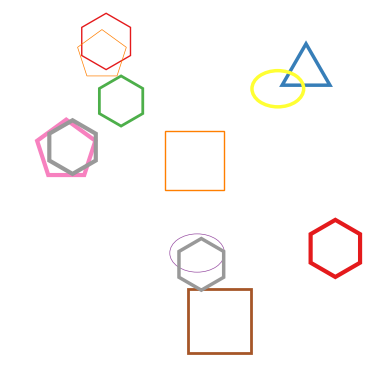[{"shape": "hexagon", "thickness": 3, "radius": 0.37, "center": [0.871, 0.355]}, {"shape": "hexagon", "thickness": 1, "radius": 0.37, "center": [0.276, 0.892]}, {"shape": "triangle", "thickness": 2.5, "radius": 0.36, "center": [0.795, 0.815]}, {"shape": "hexagon", "thickness": 2, "radius": 0.33, "center": [0.314, 0.738]}, {"shape": "oval", "thickness": 0.5, "radius": 0.36, "center": [0.512, 0.343]}, {"shape": "square", "thickness": 1, "radius": 0.38, "center": [0.505, 0.583]}, {"shape": "pentagon", "thickness": 0.5, "radius": 0.33, "center": [0.265, 0.857]}, {"shape": "oval", "thickness": 2.5, "radius": 0.34, "center": [0.722, 0.769]}, {"shape": "square", "thickness": 2, "radius": 0.41, "center": [0.571, 0.166]}, {"shape": "pentagon", "thickness": 3, "radius": 0.4, "center": [0.172, 0.61]}, {"shape": "hexagon", "thickness": 3, "radius": 0.35, "center": [0.188, 0.618]}, {"shape": "hexagon", "thickness": 2.5, "radius": 0.34, "center": [0.523, 0.313]}]